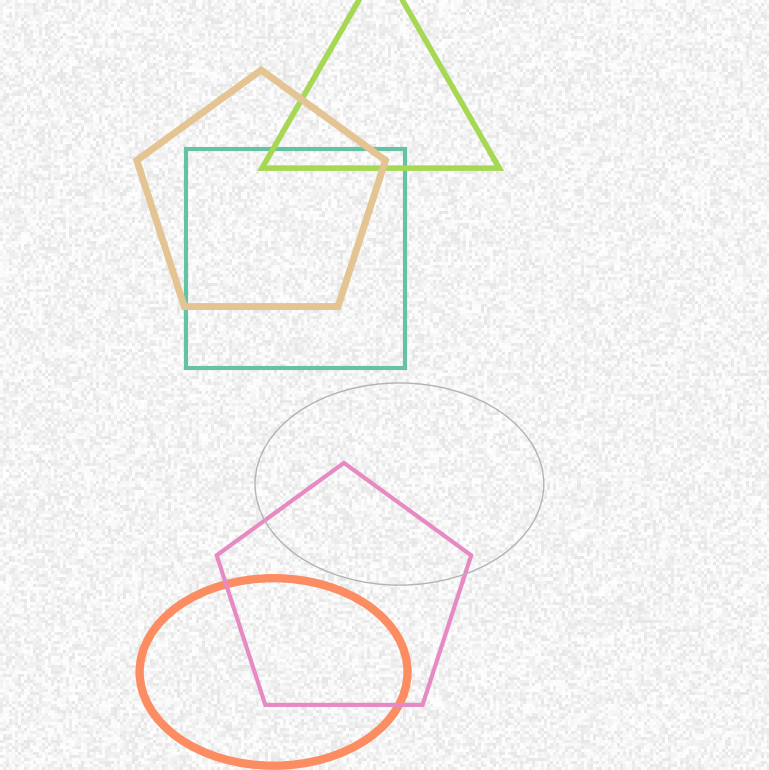[{"shape": "square", "thickness": 1.5, "radius": 0.71, "center": [0.384, 0.664]}, {"shape": "oval", "thickness": 3, "radius": 0.87, "center": [0.355, 0.127]}, {"shape": "pentagon", "thickness": 1.5, "radius": 0.87, "center": [0.447, 0.225]}, {"shape": "triangle", "thickness": 2, "radius": 0.89, "center": [0.494, 0.871]}, {"shape": "pentagon", "thickness": 2.5, "radius": 0.85, "center": [0.339, 0.739]}, {"shape": "oval", "thickness": 0.5, "radius": 0.94, "center": [0.519, 0.371]}]